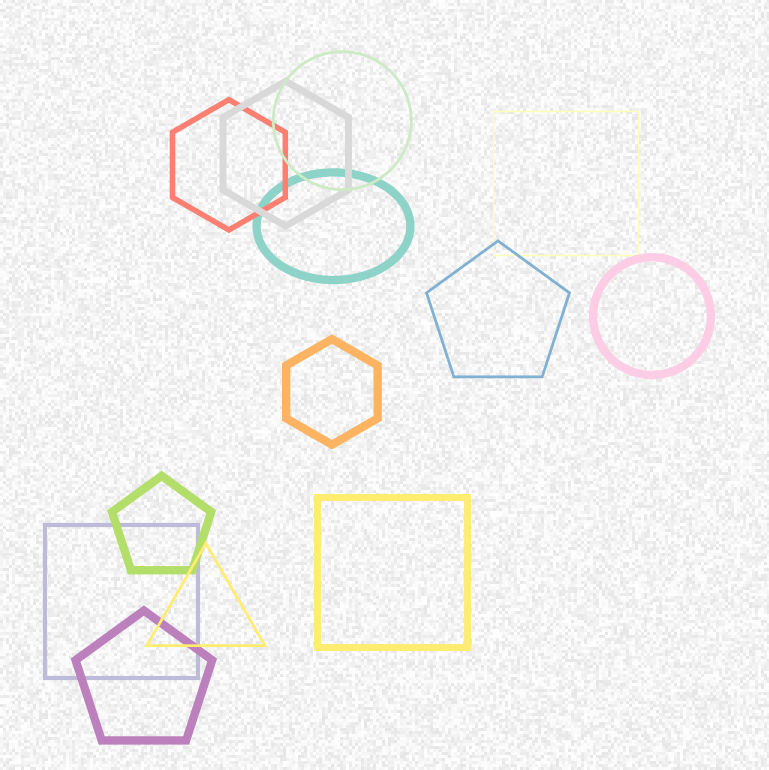[{"shape": "oval", "thickness": 3, "radius": 0.5, "center": [0.433, 0.706]}, {"shape": "square", "thickness": 0.5, "radius": 0.47, "center": [0.734, 0.762]}, {"shape": "square", "thickness": 1.5, "radius": 0.5, "center": [0.158, 0.219]}, {"shape": "hexagon", "thickness": 2, "radius": 0.42, "center": [0.297, 0.786]}, {"shape": "pentagon", "thickness": 1, "radius": 0.49, "center": [0.647, 0.59]}, {"shape": "hexagon", "thickness": 3, "radius": 0.34, "center": [0.431, 0.491]}, {"shape": "pentagon", "thickness": 3, "radius": 0.34, "center": [0.21, 0.314]}, {"shape": "circle", "thickness": 3, "radius": 0.38, "center": [0.847, 0.589]}, {"shape": "hexagon", "thickness": 2.5, "radius": 0.47, "center": [0.371, 0.801]}, {"shape": "pentagon", "thickness": 3, "radius": 0.47, "center": [0.187, 0.114]}, {"shape": "circle", "thickness": 1, "radius": 0.45, "center": [0.444, 0.843]}, {"shape": "square", "thickness": 2.5, "radius": 0.49, "center": [0.51, 0.257]}, {"shape": "triangle", "thickness": 1, "radius": 0.44, "center": [0.267, 0.206]}]